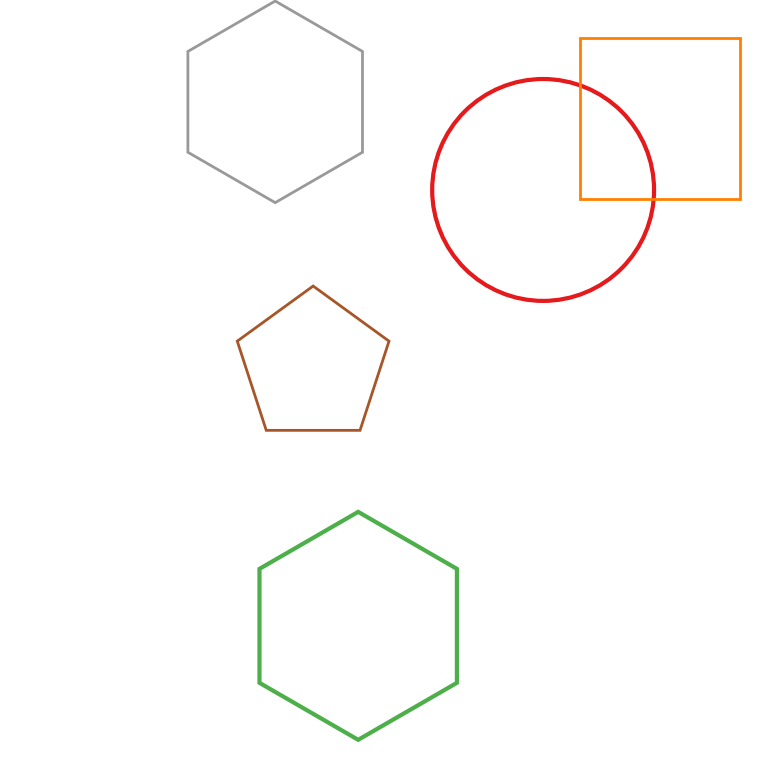[{"shape": "circle", "thickness": 1.5, "radius": 0.72, "center": [0.705, 0.753]}, {"shape": "hexagon", "thickness": 1.5, "radius": 0.74, "center": [0.465, 0.187]}, {"shape": "square", "thickness": 1, "radius": 0.52, "center": [0.857, 0.846]}, {"shape": "pentagon", "thickness": 1, "radius": 0.52, "center": [0.407, 0.525]}, {"shape": "hexagon", "thickness": 1, "radius": 0.65, "center": [0.357, 0.868]}]